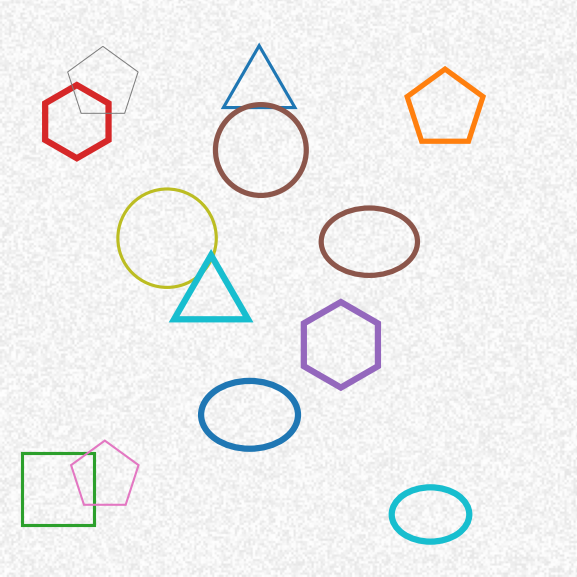[{"shape": "oval", "thickness": 3, "radius": 0.42, "center": [0.432, 0.281]}, {"shape": "triangle", "thickness": 1.5, "radius": 0.36, "center": [0.449, 0.849]}, {"shape": "pentagon", "thickness": 2.5, "radius": 0.35, "center": [0.771, 0.81]}, {"shape": "square", "thickness": 1.5, "radius": 0.31, "center": [0.101, 0.152]}, {"shape": "hexagon", "thickness": 3, "radius": 0.32, "center": [0.133, 0.789]}, {"shape": "hexagon", "thickness": 3, "radius": 0.37, "center": [0.59, 0.402]}, {"shape": "circle", "thickness": 2.5, "radius": 0.39, "center": [0.452, 0.739]}, {"shape": "oval", "thickness": 2.5, "radius": 0.42, "center": [0.64, 0.581]}, {"shape": "pentagon", "thickness": 1, "radius": 0.31, "center": [0.182, 0.175]}, {"shape": "pentagon", "thickness": 0.5, "radius": 0.32, "center": [0.178, 0.855]}, {"shape": "circle", "thickness": 1.5, "radius": 0.43, "center": [0.289, 0.587]}, {"shape": "triangle", "thickness": 3, "radius": 0.37, "center": [0.366, 0.483]}, {"shape": "oval", "thickness": 3, "radius": 0.34, "center": [0.745, 0.108]}]